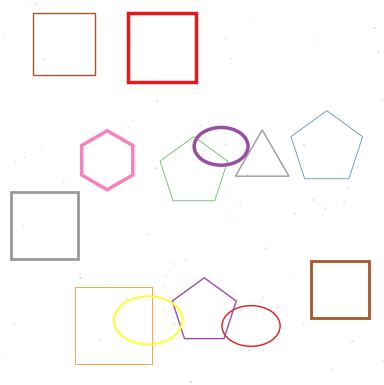[{"shape": "oval", "thickness": 1, "radius": 0.38, "center": [0.652, 0.153]}, {"shape": "square", "thickness": 2.5, "radius": 0.45, "center": [0.421, 0.876]}, {"shape": "pentagon", "thickness": 0.5, "radius": 0.49, "center": [0.849, 0.615]}, {"shape": "pentagon", "thickness": 0.5, "radius": 0.46, "center": [0.504, 0.553]}, {"shape": "pentagon", "thickness": 1, "radius": 0.44, "center": [0.531, 0.191]}, {"shape": "oval", "thickness": 2.5, "radius": 0.35, "center": [0.574, 0.62]}, {"shape": "square", "thickness": 0.5, "radius": 0.5, "center": [0.294, 0.155]}, {"shape": "oval", "thickness": 1.5, "radius": 0.45, "center": [0.385, 0.168]}, {"shape": "square", "thickness": 2, "radius": 0.37, "center": [0.883, 0.249]}, {"shape": "square", "thickness": 1, "radius": 0.41, "center": [0.167, 0.886]}, {"shape": "hexagon", "thickness": 2.5, "radius": 0.38, "center": [0.279, 0.584]}, {"shape": "triangle", "thickness": 1, "radius": 0.4, "center": [0.681, 0.582]}, {"shape": "square", "thickness": 2, "radius": 0.43, "center": [0.115, 0.414]}]